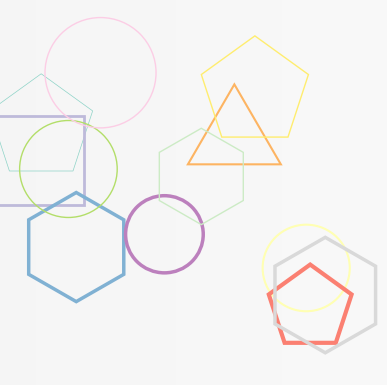[{"shape": "pentagon", "thickness": 0.5, "radius": 0.7, "center": [0.106, 0.669]}, {"shape": "circle", "thickness": 1.5, "radius": 0.56, "center": [0.79, 0.304]}, {"shape": "square", "thickness": 2, "radius": 0.58, "center": [0.102, 0.582]}, {"shape": "pentagon", "thickness": 3, "radius": 0.56, "center": [0.8, 0.2]}, {"shape": "hexagon", "thickness": 2.5, "radius": 0.71, "center": [0.197, 0.358]}, {"shape": "triangle", "thickness": 1.5, "radius": 0.69, "center": [0.605, 0.642]}, {"shape": "circle", "thickness": 1, "radius": 0.63, "center": [0.177, 0.561]}, {"shape": "circle", "thickness": 1, "radius": 0.72, "center": [0.259, 0.811]}, {"shape": "hexagon", "thickness": 2.5, "radius": 0.75, "center": [0.839, 0.234]}, {"shape": "circle", "thickness": 2.5, "radius": 0.5, "center": [0.424, 0.391]}, {"shape": "hexagon", "thickness": 1, "radius": 0.63, "center": [0.519, 0.542]}, {"shape": "pentagon", "thickness": 1, "radius": 0.73, "center": [0.658, 0.762]}]